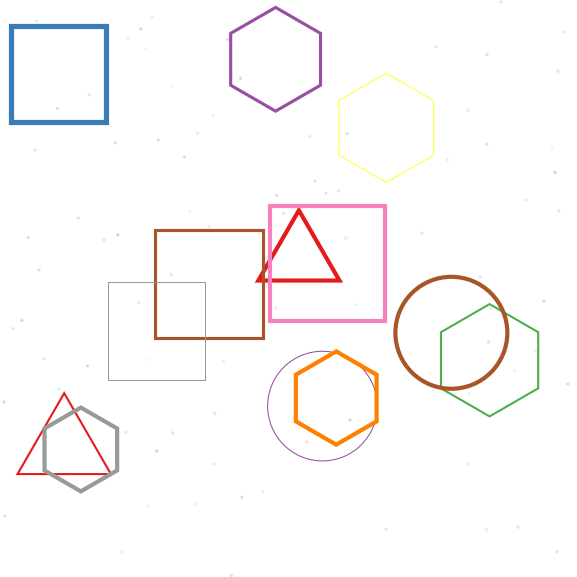[{"shape": "triangle", "thickness": 2, "radius": 0.41, "center": [0.518, 0.554]}, {"shape": "triangle", "thickness": 1, "radius": 0.47, "center": [0.111, 0.225]}, {"shape": "square", "thickness": 2.5, "radius": 0.41, "center": [0.101, 0.871]}, {"shape": "hexagon", "thickness": 1, "radius": 0.49, "center": [0.848, 0.375]}, {"shape": "circle", "thickness": 0.5, "radius": 0.47, "center": [0.558, 0.296]}, {"shape": "hexagon", "thickness": 1.5, "radius": 0.45, "center": [0.477, 0.896]}, {"shape": "hexagon", "thickness": 2, "radius": 0.4, "center": [0.582, 0.31]}, {"shape": "hexagon", "thickness": 0.5, "radius": 0.47, "center": [0.669, 0.778]}, {"shape": "circle", "thickness": 2, "radius": 0.48, "center": [0.782, 0.423]}, {"shape": "square", "thickness": 1.5, "radius": 0.47, "center": [0.362, 0.508]}, {"shape": "square", "thickness": 2, "radius": 0.5, "center": [0.567, 0.543]}, {"shape": "square", "thickness": 0.5, "radius": 0.42, "center": [0.271, 0.426]}, {"shape": "hexagon", "thickness": 2, "radius": 0.36, "center": [0.14, 0.221]}]